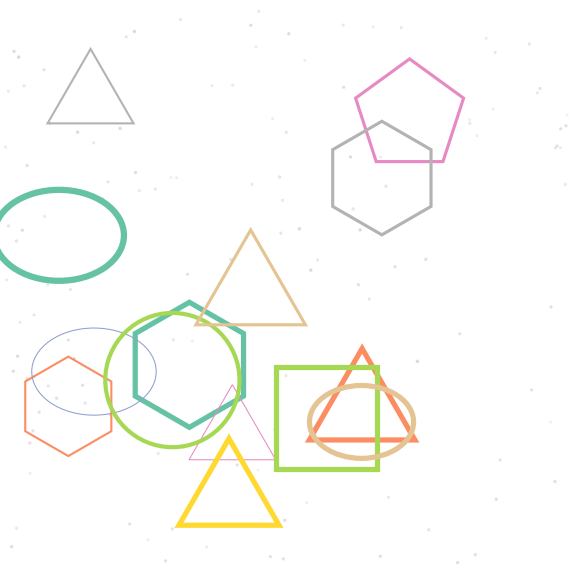[{"shape": "oval", "thickness": 3, "radius": 0.56, "center": [0.102, 0.592]}, {"shape": "hexagon", "thickness": 2.5, "radius": 0.54, "center": [0.328, 0.367]}, {"shape": "triangle", "thickness": 2.5, "radius": 0.53, "center": [0.627, 0.29]}, {"shape": "hexagon", "thickness": 1, "radius": 0.43, "center": [0.118, 0.295]}, {"shape": "oval", "thickness": 0.5, "radius": 0.54, "center": [0.163, 0.356]}, {"shape": "triangle", "thickness": 0.5, "radius": 0.43, "center": [0.402, 0.246]}, {"shape": "pentagon", "thickness": 1.5, "radius": 0.49, "center": [0.709, 0.799]}, {"shape": "circle", "thickness": 2, "radius": 0.58, "center": [0.298, 0.341]}, {"shape": "square", "thickness": 2.5, "radius": 0.44, "center": [0.565, 0.275]}, {"shape": "triangle", "thickness": 2.5, "radius": 0.5, "center": [0.397, 0.14]}, {"shape": "triangle", "thickness": 1.5, "radius": 0.55, "center": [0.434, 0.491]}, {"shape": "oval", "thickness": 2.5, "radius": 0.45, "center": [0.626, 0.269]}, {"shape": "hexagon", "thickness": 1.5, "radius": 0.49, "center": [0.661, 0.691]}, {"shape": "triangle", "thickness": 1, "radius": 0.43, "center": [0.157, 0.828]}]